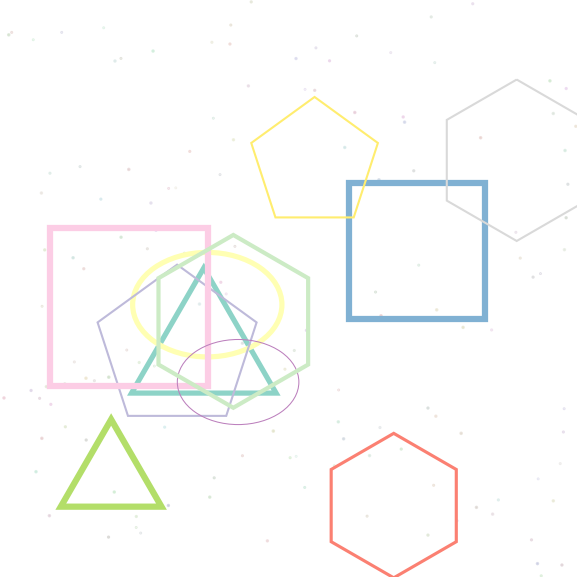[{"shape": "triangle", "thickness": 2.5, "radius": 0.72, "center": [0.353, 0.391]}, {"shape": "oval", "thickness": 2.5, "radius": 0.65, "center": [0.359, 0.472]}, {"shape": "pentagon", "thickness": 1, "radius": 0.72, "center": [0.307, 0.396]}, {"shape": "hexagon", "thickness": 1.5, "radius": 0.63, "center": [0.682, 0.124]}, {"shape": "square", "thickness": 3, "radius": 0.59, "center": [0.722, 0.565]}, {"shape": "triangle", "thickness": 3, "radius": 0.5, "center": [0.192, 0.172]}, {"shape": "square", "thickness": 3, "radius": 0.68, "center": [0.223, 0.467]}, {"shape": "hexagon", "thickness": 1, "radius": 0.7, "center": [0.895, 0.722]}, {"shape": "oval", "thickness": 0.5, "radius": 0.53, "center": [0.412, 0.338]}, {"shape": "hexagon", "thickness": 2, "radius": 0.75, "center": [0.404, 0.443]}, {"shape": "pentagon", "thickness": 1, "radius": 0.58, "center": [0.545, 0.716]}]